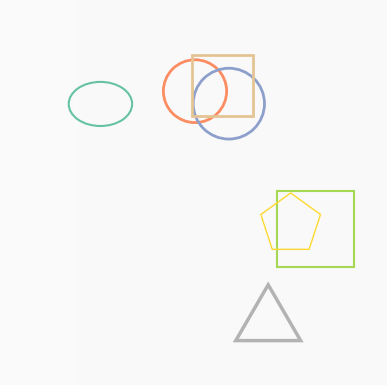[{"shape": "oval", "thickness": 1.5, "radius": 0.41, "center": [0.259, 0.73]}, {"shape": "circle", "thickness": 2, "radius": 0.41, "center": [0.503, 0.763]}, {"shape": "circle", "thickness": 2, "radius": 0.46, "center": [0.591, 0.731]}, {"shape": "square", "thickness": 1.5, "radius": 0.5, "center": [0.815, 0.405]}, {"shape": "pentagon", "thickness": 1, "radius": 0.4, "center": [0.75, 0.418]}, {"shape": "square", "thickness": 2, "radius": 0.39, "center": [0.574, 0.778]}, {"shape": "triangle", "thickness": 2.5, "radius": 0.48, "center": [0.692, 0.164]}]